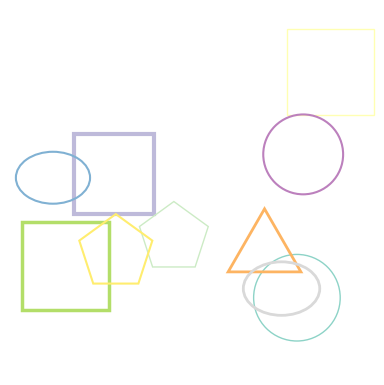[{"shape": "circle", "thickness": 1, "radius": 0.56, "center": [0.771, 0.227]}, {"shape": "square", "thickness": 1, "radius": 0.56, "center": [0.858, 0.813]}, {"shape": "square", "thickness": 3, "radius": 0.52, "center": [0.296, 0.548]}, {"shape": "oval", "thickness": 1.5, "radius": 0.48, "center": [0.138, 0.538]}, {"shape": "triangle", "thickness": 2, "radius": 0.55, "center": [0.687, 0.348]}, {"shape": "square", "thickness": 2.5, "radius": 0.57, "center": [0.17, 0.309]}, {"shape": "oval", "thickness": 2, "radius": 0.5, "center": [0.731, 0.25]}, {"shape": "circle", "thickness": 1.5, "radius": 0.52, "center": [0.788, 0.599]}, {"shape": "pentagon", "thickness": 1, "radius": 0.47, "center": [0.452, 0.383]}, {"shape": "pentagon", "thickness": 1.5, "radius": 0.5, "center": [0.301, 0.344]}]